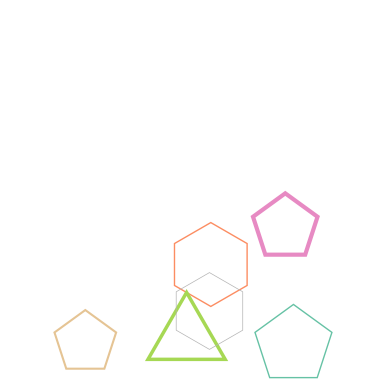[{"shape": "pentagon", "thickness": 1, "radius": 0.53, "center": [0.762, 0.104]}, {"shape": "hexagon", "thickness": 1, "radius": 0.54, "center": [0.548, 0.313]}, {"shape": "pentagon", "thickness": 3, "radius": 0.44, "center": [0.741, 0.41]}, {"shape": "triangle", "thickness": 2.5, "radius": 0.58, "center": [0.485, 0.125]}, {"shape": "pentagon", "thickness": 1.5, "radius": 0.42, "center": [0.222, 0.11]}, {"shape": "hexagon", "thickness": 0.5, "radius": 0.5, "center": [0.544, 0.192]}]